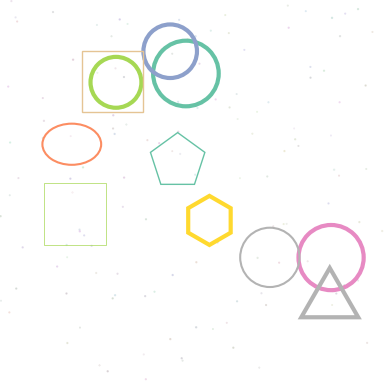[{"shape": "circle", "thickness": 3, "radius": 0.43, "center": [0.483, 0.809]}, {"shape": "pentagon", "thickness": 1, "radius": 0.37, "center": [0.461, 0.581]}, {"shape": "oval", "thickness": 1.5, "radius": 0.38, "center": [0.186, 0.625]}, {"shape": "circle", "thickness": 3, "radius": 0.35, "center": [0.442, 0.867]}, {"shape": "circle", "thickness": 3, "radius": 0.42, "center": [0.86, 0.331]}, {"shape": "circle", "thickness": 3, "radius": 0.33, "center": [0.301, 0.786]}, {"shape": "square", "thickness": 0.5, "radius": 0.4, "center": [0.194, 0.444]}, {"shape": "hexagon", "thickness": 3, "radius": 0.32, "center": [0.544, 0.427]}, {"shape": "square", "thickness": 1, "radius": 0.39, "center": [0.291, 0.789]}, {"shape": "circle", "thickness": 1.5, "radius": 0.39, "center": [0.701, 0.332]}, {"shape": "triangle", "thickness": 3, "radius": 0.43, "center": [0.857, 0.219]}]